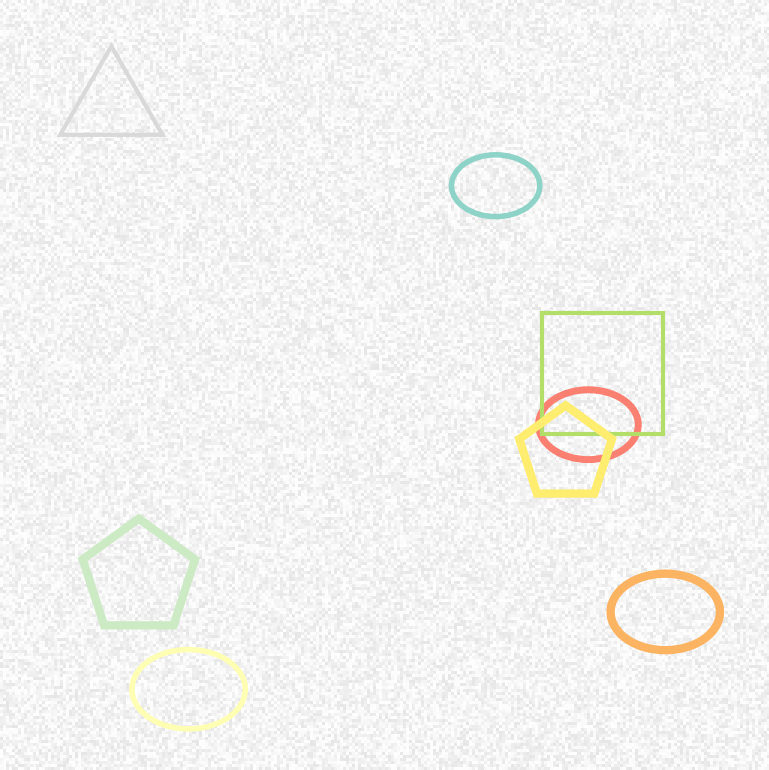[{"shape": "oval", "thickness": 2, "radius": 0.29, "center": [0.644, 0.759]}, {"shape": "oval", "thickness": 2, "radius": 0.37, "center": [0.245, 0.105]}, {"shape": "oval", "thickness": 2.5, "radius": 0.32, "center": [0.764, 0.448]}, {"shape": "oval", "thickness": 3, "radius": 0.36, "center": [0.864, 0.205]}, {"shape": "square", "thickness": 1.5, "radius": 0.39, "center": [0.782, 0.515]}, {"shape": "triangle", "thickness": 1.5, "radius": 0.38, "center": [0.145, 0.863]}, {"shape": "pentagon", "thickness": 3, "radius": 0.38, "center": [0.18, 0.25]}, {"shape": "pentagon", "thickness": 3, "radius": 0.32, "center": [0.735, 0.41]}]